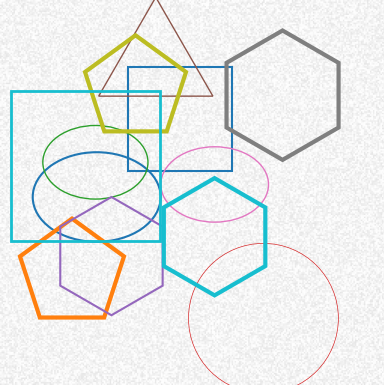[{"shape": "square", "thickness": 1.5, "radius": 0.68, "center": [0.466, 0.692]}, {"shape": "oval", "thickness": 1.5, "radius": 0.83, "center": [0.251, 0.488]}, {"shape": "pentagon", "thickness": 3, "radius": 0.71, "center": [0.187, 0.29]}, {"shape": "oval", "thickness": 1, "radius": 0.68, "center": [0.248, 0.578]}, {"shape": "circle", "thickness": 0.5, "radius": 0.97, "center": [0.684, 0.173]}, {"shape": "hexagon", "thickness": 1.5, "radius": 0.77, "center": [0.29, 0.335]}, {"shape": "triangle", "thickness": 1, "radius": 0.86, "center": [0.405, 0.836]}, {"shape": "oval", "thickness": 1, "radius": 0.7, "center": [0.558, 0.521]}, {"shape": "hexagon", "thickness": 3, "radius": 0.84, "center": [0.734, 0.753]}, {"shape": "pentagon", "thickness": 3, "radius": 0.69, "center": [0.352, 0.77]}, {"shape": "square", "thickness": 2, "radius": 0.97, "center": [0.222, 0.568]}, {"shape": "hexagon", "thickness": 3, "radius": 0.76, "center": [0.557, 0.385]}]